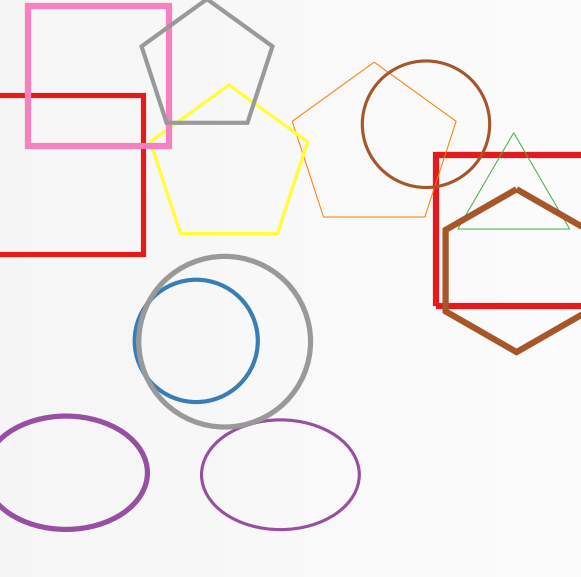[{"shape": "square", "thickness": 2.5, "radius": 0.69, "center": [0.107, 0.697]}, {"shape": "square", "thickness": 3, "radius": 0.65, "center": [0.88, 0.6]}, {"shape": "circle", "thickness": 2, "radius": 0.53, "center": [0.338, 0.409]}, {"shape": "triangle", "thickness": 0.5, "radius": 0.56, "center": [0.884, 0.658]}, {"shape": "oval", "thickness": 2.5, "radius": 0.7, "center": [0.113, 0.181]}, {"shape": "oval", "thickness": 1.5, "radius": 0.68, "center": [0.482, 0.177]}, {"shape": "pentagon", "thickness": 0.5, "radius": 0.74, "center": [0.644, 0.743]}, {"shape": "pentagon", "thickness": 1.5, "radius": 0.71, "center": [0.394, 0.71]}, {"shape": "circle", "thickness": 1.5, "radius": 0.55, "center": [0.733, 0.784]}, {"shape": "hexagon", "thickness": 3, "radius": 0.71, "center": [0.889, 0.53]}, {"shape": "square", "thickness": 3, "radius": 0.61, "center": [0.17, 0.867]}, {"shape": "pentagon", "thickness": 2, "radius": 0.59, "center": [0.356, 0.882]}, {"shape": "circle", "thickness": 2.5, "radius": 0.74, "center": [0.387, 0.407]}]